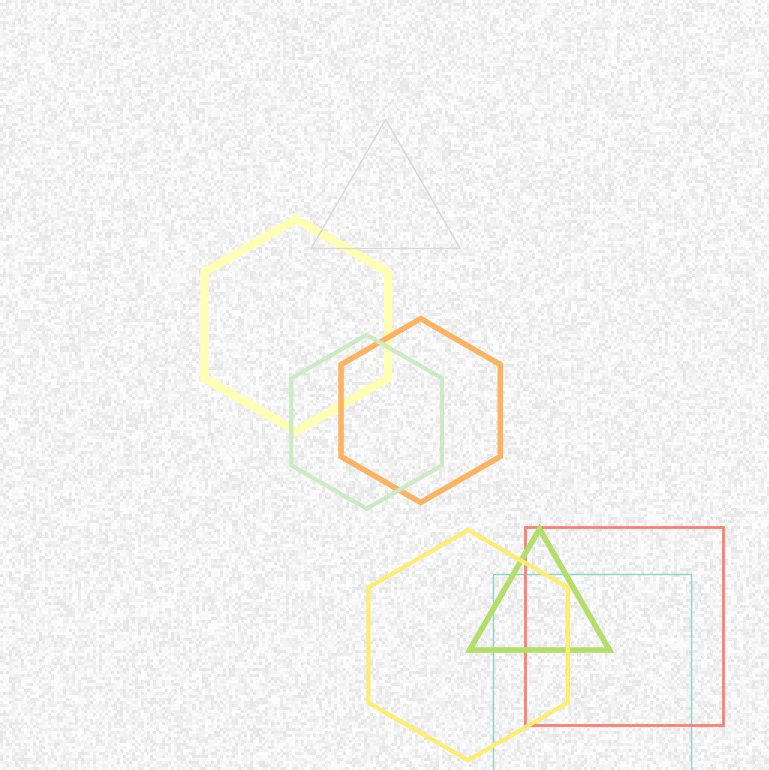[{"shape": "square", "thickness": 0.5, "radius": 0.64, "center": [0.769, 0.126]}, {"shape": "hexagon", "thickness": 3, "radius": 0.69, "center": [0.385, 0.578]}, {"shape": "square", "thickness": 1, "radius": 0.64, "center": [0.81, 0.187]}, {"shape": "hexagon", "thickness": 2, "radius": 0.6, "center": [0.546, 0.467]}, {"shape": "triangle", "thickness": 2, "radius": 0.52, "center": [0.701, 0.208]}, {"shape": "triangle", "thickness": 0.5, "radius": 0.56, "center": [0.501, 0.733]}, {"shape": "hexagon", "thickness": 1.5, "radius": 0.56, "center": [0.476, 0.452]}, {"shape": "hexagon", "thickness": 1.5, "radius": 0.75, "center": [0.608, 0.162]}]